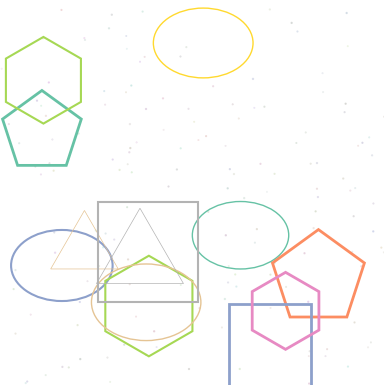[{"shape": "oval", "thickness": 1, "radius": 0.63, "center": [0.625, 0.389]}, {"shape": "pentagon", "thickness": 2, "radius": 0.54, "center": [0.109, 0.657]}, {"shape": "pentagon", "thickness": 2, "radius": 0.63, "center": [0.827, 0.278]}, {"shape": "oval", "thickness": 1.5, "radius": 0.66, "center": [0.161, 0.31]}, {"shape": "square", "thickness": 2, "radius": 0.53, "center": [0.701, 0.104]}, {"shape": "hexagon", "thickness": 2, "radius": 0.5, "center": [0.742, 0.193]}, {"shape": "hexagon", "thickness": 1.5, "radius": 0.65, "center": [0.387, 0.205]}, {"shape": "hexagon", "thickness": 1.5, "radius": 0.56, "center": [0.113, 0.792]}, {"shape": "oval", "thickness": 1, "radius": 0.65, "center": [0.528, 0.888]}, {"shape": "oval", "thickness": 1, "radius": 0.71, "center": [0.38, 0.215]}, {"shape": "triangle", "thickness": 0.5, "radius": 0.51, "center": [0.219, 0.352]}, {"shape": "square", "thickness": 1.5, "radius": 0.65, "center": [0.385, 0.346]}, {"shape": "triangle", "thickness": 0.5, "radius": 0.65, "center": [0.364, 0.329]}]